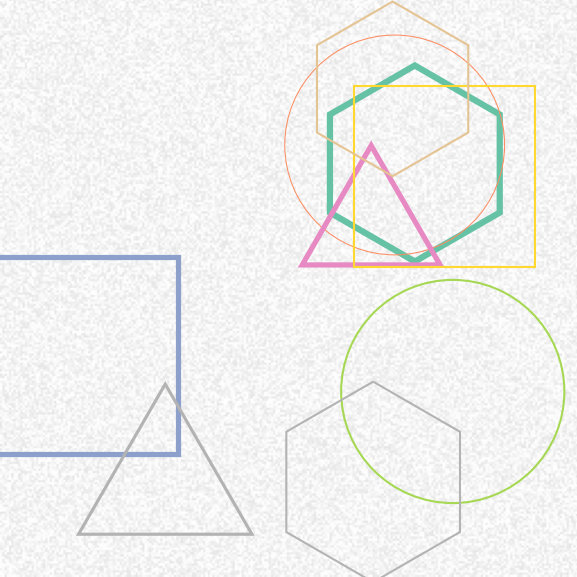[{"shape": "hexagon", "thickness": 3, "radius": 0.85, "center": [0.718, 0.716]}, {"shape": "circle", "thickness": 0.5, "radius": 0.95, "center": [0.683, 0.748]}, {"shape": "square", "thickness": 2.5, "radius": 0.85, "center": [0.138, 0.383]}, {"shape": "triangle", "thickness": 2.5, "radius": 0.69, "center": [0.643, 0.609]}, {"shape": "circle", "thickness": 1, "radius": 0.97, "center": [0.784, 0.321]}, {"shape": "square", "thickness": 1, "radius": 0.78, "center": [0.769, 0.694]}, {"shape": "hexagon", "thickness": 1, "radius": 0.76, "center": [0.68, 0.845]}, {"shape": "triangle", "thickness": 1.5, "radius": 0.87, "center": [0.286, 0.161]}, {"shape": "hexagon", "thickness": 1, "radius": 0.87, "center": [0.646, 0.165]}]